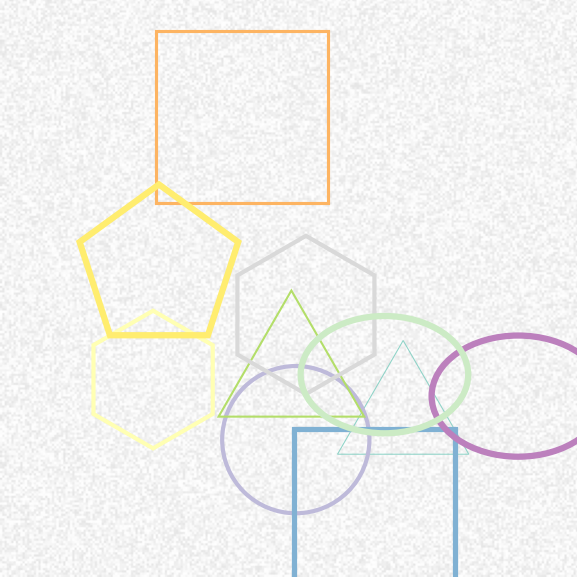[{"shape": "triangle", "thickness": 0.5, "radius": 0.66, "center": [0.698, 0.278]}, {"shape": "hexagon", "thickness": 2, "radius": 0.6, "center": [0.265, 0.342]}, {"shape": "circle", "thickness": 2, "radius": 0.64, "center": [0.512, 0.238]}, {"shape": "square", "thickness": 2.5, "radius": 0.7, "center": [0.648, 0.116]}, {"shape": "square", "thickness": 1.5, "radius": 0.75, "center": [0.419, 0.796]}, {"shape": "triangle", "thickness": 1, "radius": 0.73, "center": [0.505, 0.35]}, {"shape": "hexagon", "thickness": 2, "radius": 0.68, "center": [0.53, 0.454]}, {"shape": "oval", "thickness": 3, "radius": 0.75, "center": [0.897, 0.313]}, {"shape": "oval", "thickness": 3, "radius": 0.73, "center": [0.666, 0.35]}, {"shape": "pentagon", "thickness": 3, "radius": 0.72, "center": [0.275, 0.535]}]